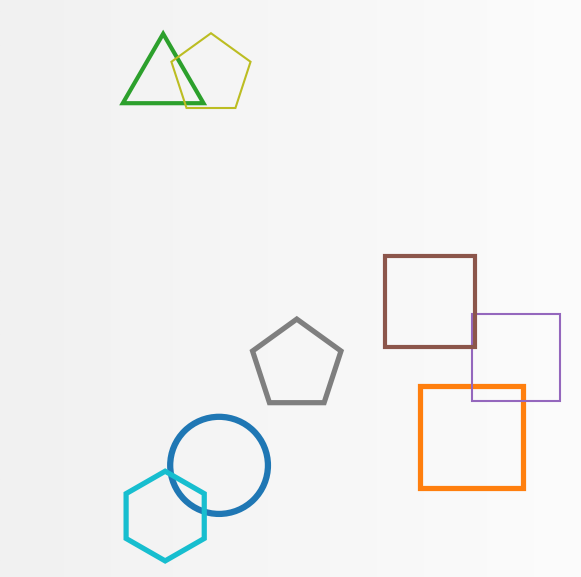[{"shape": "circle", "thickness": 3, "radius": 0.42, "center": [0.377, 0.193]}, {"shape": "square", "thickness": 2.5, "radius": 0.44, "center": [0.811, 0.243]}, {"shape": "triangle", "thickness": 2, "radius": 0.4, "center": [0.281, 0.861]}, {"shape": "square", "thickness": 1, "radius": 0.38, "center": [0.888, 0.38]}, {"shape": "square", "thickness": 2, "radius": 0.39, "center": [0.74, 0.477]}, {"shape": "pentagon", "thickness": 2.5, "radius": 0.4, "center": [0.511, 0.367]}, {"shape": "pentagon", "thickness": 1, "radius": 0.36, "center": [0.363, 0.87]}, {"shape": "hexagon", "thickness": 2.5, "radius": 0.39, "center": [0.284, 0.106]}]